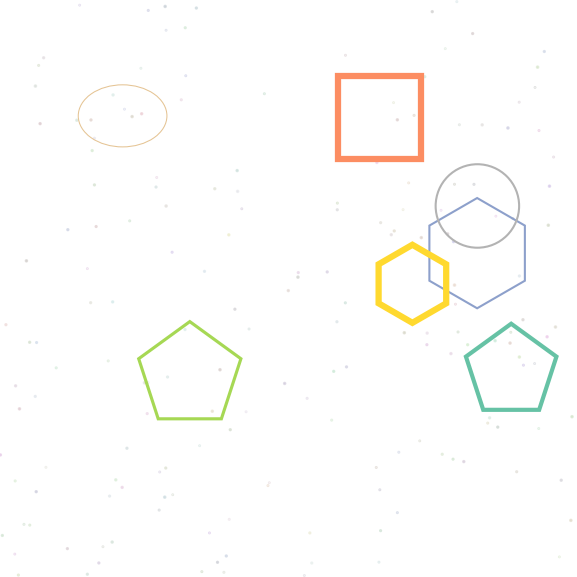[{"shape": "pentagon", "thickness": 2, "radius": 0.41, "center": [0.885, 0.356]}, {"shape": "square", "thickness": 3, "radius": 0.36, "center": [0.658, 0.795]}, {"shape": "hexagon", "thickness": 1, "radius": 0.48, "center": [0.826, 0.561]}, {"shape": "pentagon", "thickness": 1.5, "radius": 0.47, "center": [0.329, 0.349]}, {"shape": "hexagon", "thickness": 3, "radius": 0.34, "center": [0.714, 0.508]}, {"shape": "oval", "thickness": 0.5, "radius": 0.38, "center": [0.212, 0.799]}, {"shape": "circle", "thickness": 1, "radius": 0.36, "center": [0.827, 0.642]}]